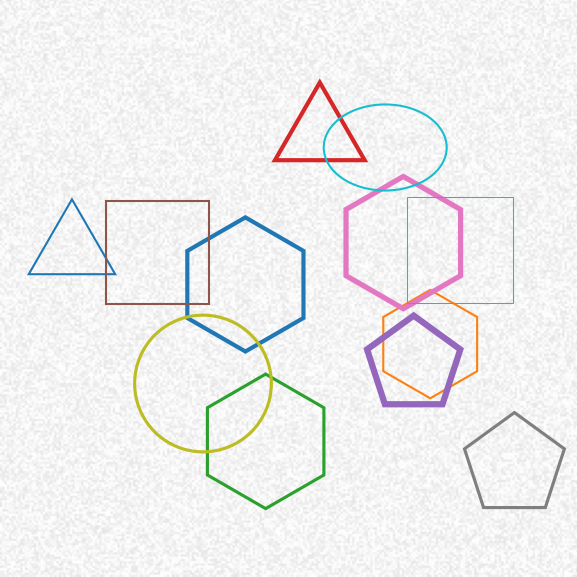[{"shape": "triangle", "thickness": 1, "radius": 0.43, "center": [0.125, 0.568]}, {"shape": "hexagon", "thickness": 2, "radius": 0.58, "center": [0.425, 0.507]}, {"shape": "hexagon", "thickness": 1, "radius": 0.47, "center": [0.745, 0.403]}, {"shape": "hexagon", "thickness": 1.5, "radius": 0.58, "center": [0.46, 0.235]}, {"shape": "triangle", "thickness": 2, "radius": 0.45, "center": [0.554, 0.767]}, {"shape": "pentagon", "thickness": 3, "radius": 0.42, "center": [0.716, 0.368]}, {"shape": "square", "thickness": 1, "radius": 0.45, "center": [0.273, 0.563]}, {"shape": "hexagon", "thickness": 2.5, "radius": 0.57, "center": [0.698, 0.579]}, {"shape": "pentagon", "thickness": 1.5, "radius": 0.45, "center": [0.891, 0.194]}, {"shape": "circle", "thickness": 1.5, "radius": 0.59, "center": [0.352, 0.335]}, {"shape": "oval", "thickness": 1, "radius": 0.53, "center": [0.667, 0.744]}, {"shape": "square", "thickness": 0.5, "radius": 0.46, "center": [0.797, 0.567]}]